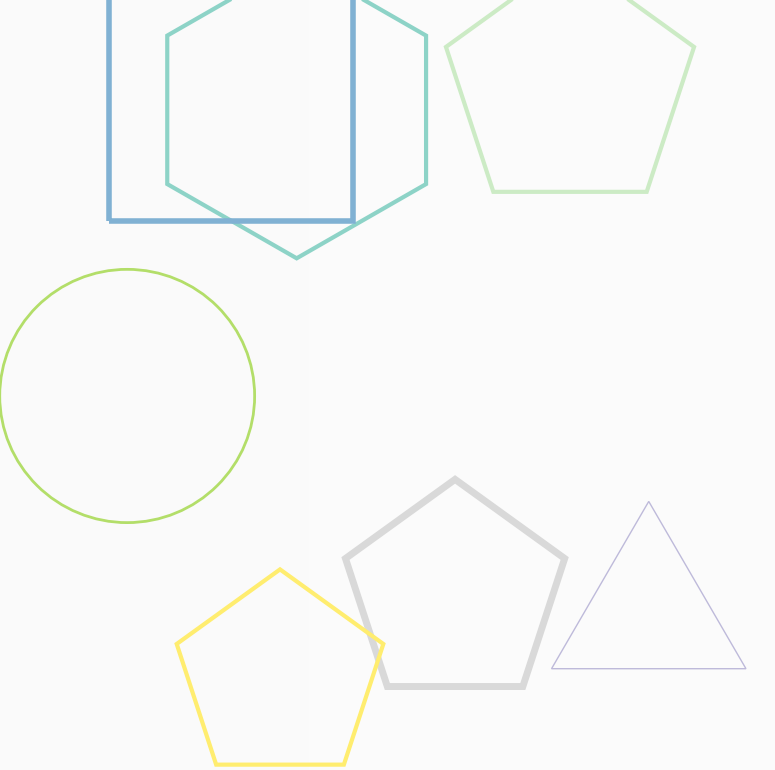[{"shape": "hexagon", "thickness": 1.5, "radius": 0.96, "center": [0.383, 0.857]}, {"shape": "triangle", "thickness": 0.5, "radius": 0.72, "center": [0.837, 0.204]}, {"shape": "square", "thickness": 2, "radius": 0.79, "center": [0.298, 0.87]}, {"shape": "circle", "thickness": 1, "radius": 0.82, "center": [0.164, 0.486]}, {"shape": "pentagon", "thickness": 2.5, "radius": 0.74, "center": [0.587, 0.229]}, {"shape": "pentagon", "thickness": 1.5, "radius": 0.84, "center": [0.736, 0.887]}, {"shape": "pentagon", "thickness": 1.5, "radius": 0.7, "center": [0.361, 0.12]}]